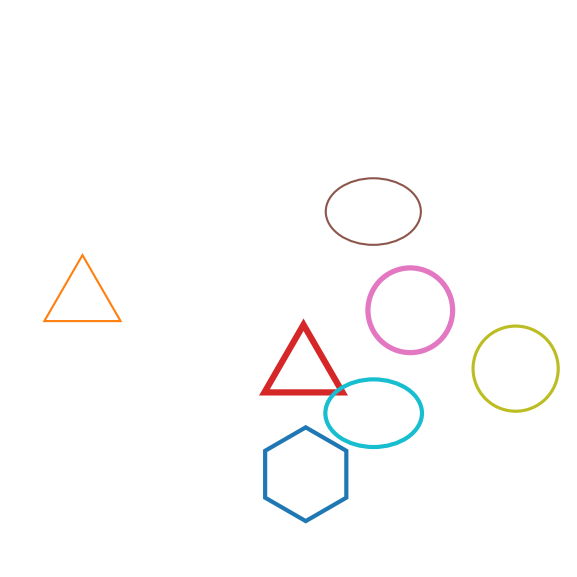[{"shape": "hexagon", "thickness": 2, "radius": 0.41, "center": [0.529, 0.178]}, {"shape": "triangle", "thickness": 1, "radius": 0.38, "center": [0.143, 0.481]}, {"shape": "triangle", "thickness": 3, "radius": 0.39, "center": [0.526, 0.359]}, {"shape": "oval", "thickness": 1, "radius": 0.41, "center": [0.646, 0.633]}, {"shape": "circle", "thickness": 2.5, "radius": 0.37, "center": [0.71, 0.462]}, {"shape": "circle", "thickness": 1.5, "radius": 0.37, "center": [0.893, 0.361]}, {"shape": "oval", "thickness": 2, "radius": 0.42, "center": [0.647, 0.284]}]